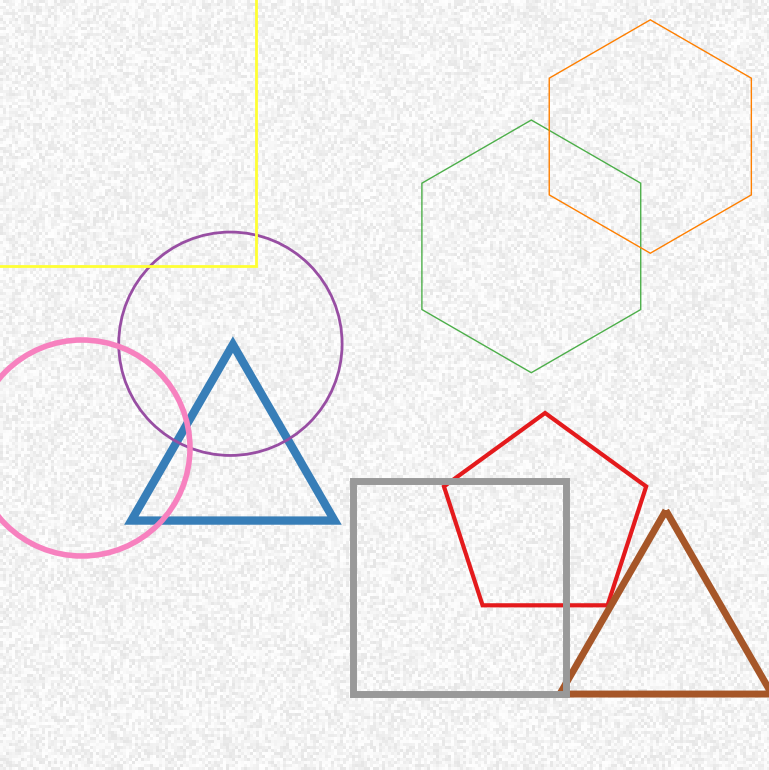[{"shape": "pentagon", "thickness": 1.5, "radius": 0.69, "center": [0.708, 0.326]}, {"shape": "triangle", "thickness": 3, "radius": 0.76, "center": [0.302, 0.4]}, {"shape": "hexagon", "thickness": 0.5, "radius": 0.82, "center": [0.69, 0.68]}, {"shape": "circle", "thickness": 1, "radius": 0.73, "center": [0.299, 0.554]}, {"shape": "hexagon", "thickness": 0.5, "radius": 0.76, "center": [0.845, 0.823]}, {"shape": "square", "thickness": 1, "radius": 0.94, "center": [0.145, 0.842]}, {"shape": "triangle", "thickness": 2.5, "radius": 0.79, "center": [0.865, 0.178]}, {"shape": "circle", "thickness": 2, "radius": 0.7, "center": [0.106, 0.418]}, {"shape": "square", "thickness": 2.5, "radius": 0.69, "center": [0.597, 0.237]}]